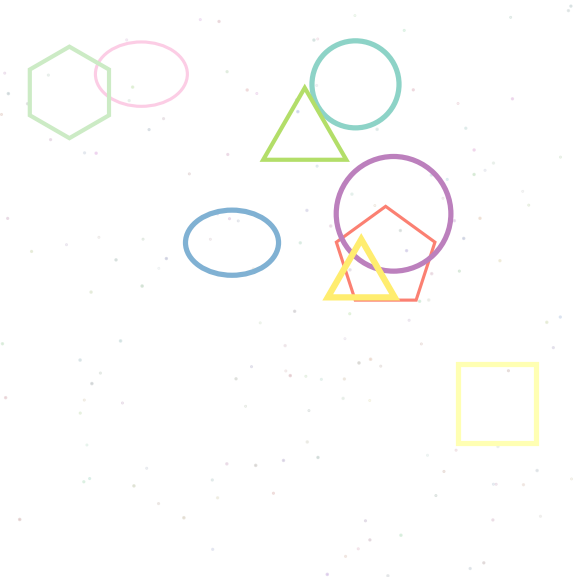[{"shape": "circle", "thickness": 2.5, "radius": 0.38, "center": [0.616, 0.853]}, {"shape": "square", "thickness": 2.5, "radius": 0.34, "center": [0.861, 0.301]}, {"shape": "pentagon", "thickness": 1.5, "radius": 0.45, "center": [0.668, 0.552]}, {"shape": "oval", "thickness": 2.5, "radius": 0.4, "center": [0.402, 0.579]}, {"shape": "triangle", "thickness": 2, "radius": 0.42, "center": [0.528, 0.764]}, {"shape": "oval", "thickness": 1.5, "radius": 0.4, "center": [0.245, 0.871]}, {"shape": "circle", "thickness": 2.5, "radius": 0.5, "center": [0.681, 0.629]}, {"shape": "hexagon", "thickness": 2, "radius": 0.4, "center": [0.12, 0.839]}, {"shape": "triangle", "thickness": 3, "radius": 0.33, "center": [0.626, 0.518]}]